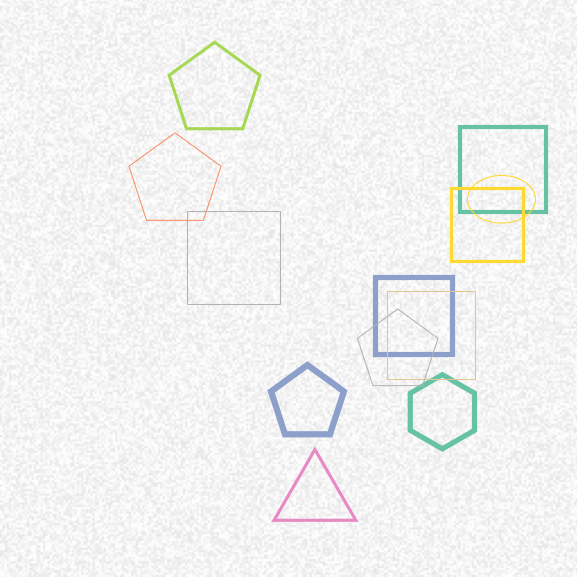[{"shape": "hexagon", "thickness": 2.5, "radius": 0.32, "center": [0.766, 0.286]}, {"shape": "square", "thickness": 2, "radius": 0.37, "center": [0.871, 0.705]}, {"shape": "pentagon", "thickness": 0.5, "radius": 0.42, "center": [0.303, 0.685]}, {"shape": "square", "thickness": 2.5, "radius": 0.33, "center": [0.715, 0.453]}, {"shape": "pentagon", "thickness": 3, "radius": 0.33, "center": [0.532, 0.301]}, {"shape": "triangle", "thickness": 1.5, "radius": 0.41, "center": [0.545, 0.139]}, {"shape": "pentagon", "thickness": 1.5, "radius": 0.41, "center": [0.372, 0.843]}, {"shape": "square", "thickness": 1.5, "radius": 0.32, "center": [0.843, 0.61]}, {"shape": "oval", "thickness": 0.5, "radius": 0.29, "center": [0.868, 0.654]}, {"shape": "square", "thickness": 0.5, "radius": 0.38, "center": [0.746, 0.419]}, {"shape": "square", "thickness": 0.5, "radius": 0.4, "center": [0.405, 0.553]}, {"shape": "pentagon", "thickness": 0.5, "radius": 0.37, "center": [0.689, 0.391]}]